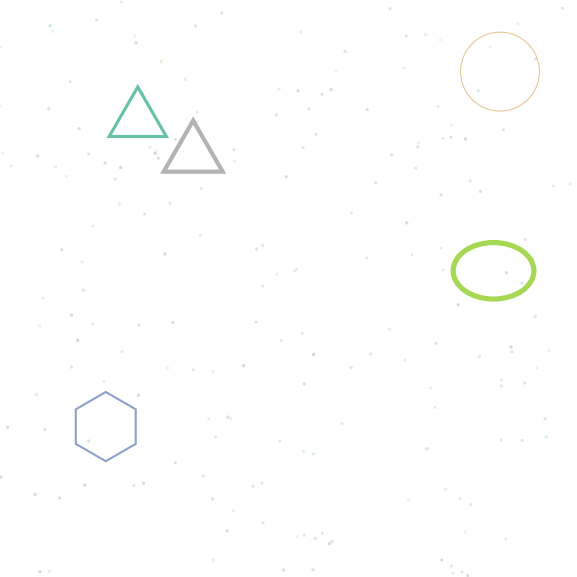[{"shape": "triangle", "thickness": 1.5, "radius": 0.29, "center": [0.239, 0.791]}, {"shape": "hexagon", "thickness": 1, "radius": 0.3, "center": [0.183, 0.26]}, {"shape": "oval", "thickness": 2.5, "radius": 0.35, "center": [0.855, 0.53]}, {"shape": "circle", "thickness": 0.5, "radius": 0.34, "center": [0.866, 0.875]}, {"shape": "triangle", "thickness": 2, "radius": 0.29, "center": [0.334, 0.731]}]